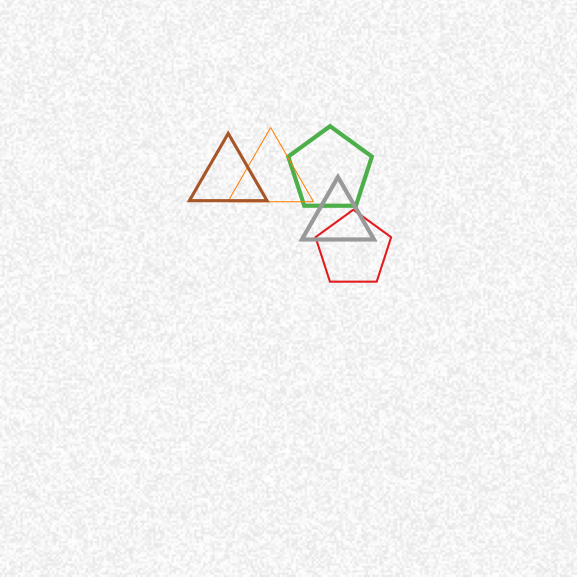[{"shape": "pentagon", "thickness": 1, "radius": 0.34, "center": [0.612, 0.567]}, {"shape": "pentagon", "thickness": 2, "radius": 0.38, "center": [0.572, 0.704]}, {"shape": "triangle", "thickness": 0.5, "radius": 0.43, "center": [0.469, 0.693]}, {"shape": "triangle", "thickness": 1.5, "radius": 0.39, "center": [0.395, 0.69]}, {"shape": "triangle", "thickness": 2, "radius": 0.36, "center": [0.585, 0.621]}]